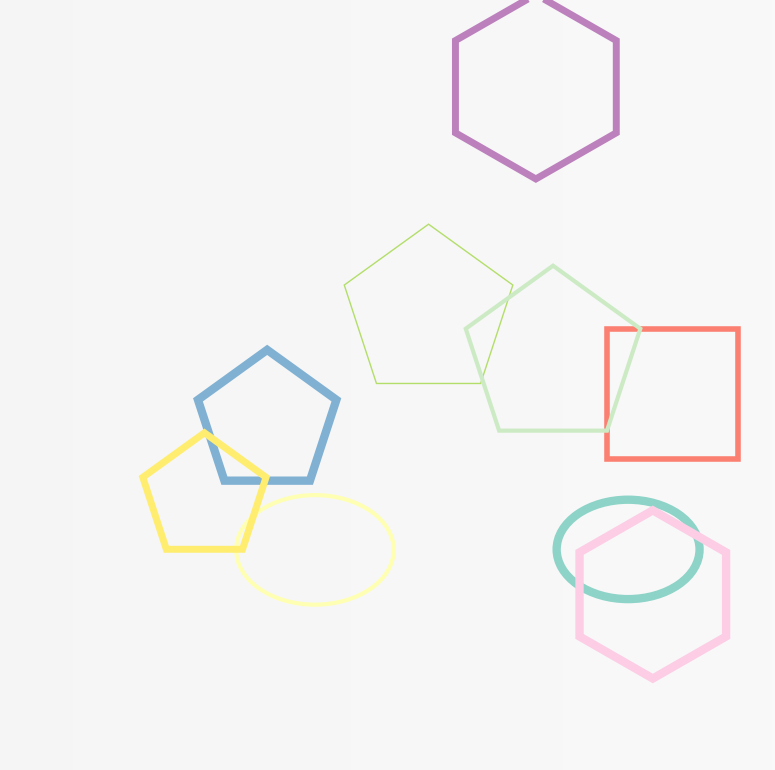[{"shape": "oval", "thickness": 3, "radius": 0.46, "center": [0.81, 0.286]}, {"shape": "oval", "thickness": 1.5, "radius": 0.51, "center": [0.406, 0.286]}, {"shape": "square", "thickness": 2, "radius": 0.42, "center": [0.867, 0.489]}, {"shape": "pentagon", "thickness": 3, "radius": 0.47, "center": [0.345, 0.452]}, {"shape": "pentagon", "thickness": 0.5, "radius": 0.57, "center": [0.553, 0.594]}, {"shape": "hexagon", "thickness": 3, "radius": 0.55, "center": [0.842, 0.228]}, {"shape": "hexagon", "thickness": 2.5, "radius": 0.6, "center": [0.691, 0.887]}, {"shape": "pentagon", "thickness": 1.5, "radius": 0.59, "center": [0.714, 0.537]}, {"shape": "pentagon", "thickness": 2.5, "radius": 0.42, "center": [0.264, 0.354]}]